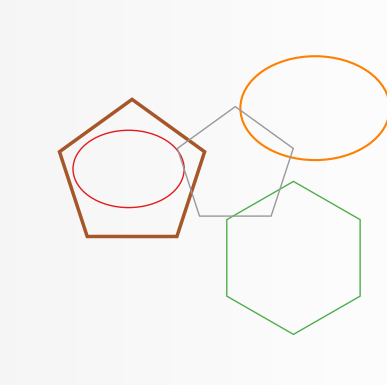[{"shape": "oval", "thickness": 1, "radius": 0.72, "center": [0.332, 0.561]}, {"shape": "hexagon", "thickness": 1, "radius": 0.99, "center": [0.757, 0.33]}, {"shape": "oval", "thickness": 1.5, "radius": 0.96, "center": [0.813, 0.719]}, {"shape": "pentagon", "thickness": 2.5, "radius": 0.98, "center": [0.341, 0.545]}, {"shape": "pentagon", "thickness": 1, "radius": 0.79, "center": [0.607, 0.566]}]